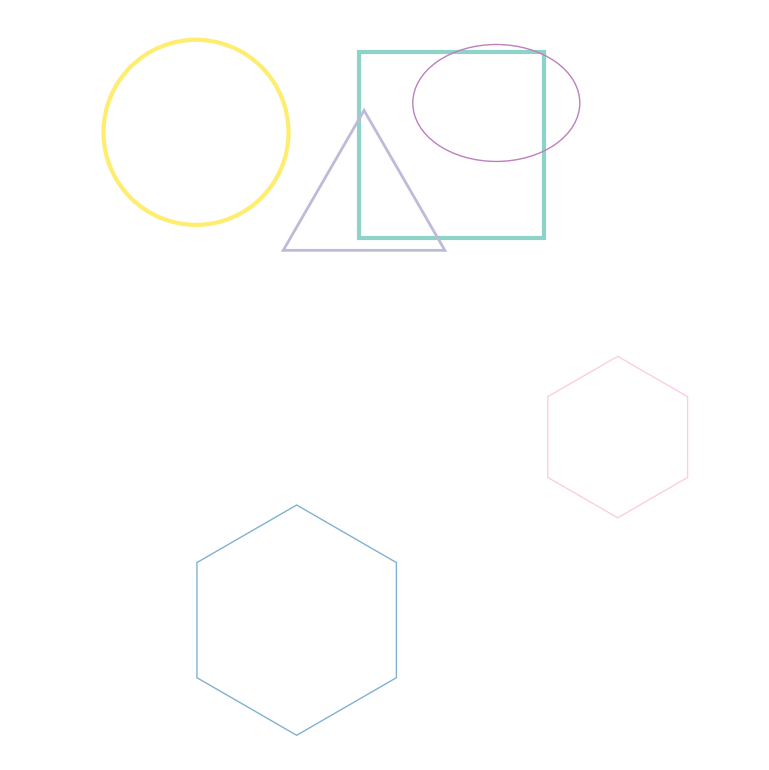[{"shape": "square", "thickness": 1.5, "radius": 0.6, "center": [0.586, 0.812]}, {"shape": "triangle", "thickness": 1, "radius": 0.61, "center": [0.473, 0.735]}, {"shape": "hexagon", "thickness": 0.5, "radius": 0.75, "center": [0.385, 0.195]}, {"shape": "hexagon", "thickness": 0.5, "radius": 0.52, "center": [0.802, 0.432]}, {"shape": "oval", "thickness": 0.5, "radius": 0.54, "center": [0.645, 0.866]}, {"shape": "circle", "thickness": 1.5, "radius": 0.6, "center": [0.255, 0.828]}]